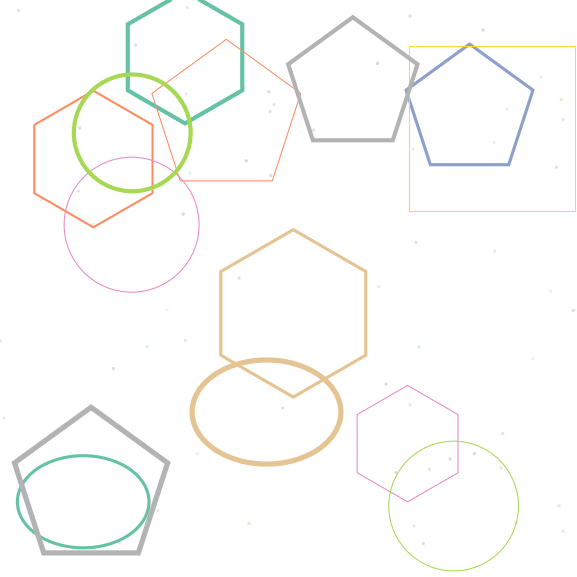[{"shape": "oval", "thickness": 1.5, "radius": 0.57, "center": [0.144, 0.13]}, {"shape": "hexagon", "thickness": 2, "radius": 0.57, "center": [0.32, 0.9]}, {"shape": "pentagon", "thickness": 0.5, "radius": 0.68, "center": [0.392, 0.796]}, {"shape": "hexagon", "thickness": 1, "radius": 0.59, "center": [0.162, 0.724]}, {"shape": "pentagon", "thickness": 1.5, "radius": 0.58, "center": [0.813, 0.807]}, {"shape": "circle", "thickness": 0.5, "radius": 0.58, "center": [0.228, 0.61]}, {"shape": "hexagon", "thickness": 0.5, "radius": 0.5, "center": [0.706, 0.231]}, {"shape": "circle", "thickness": 0.5, "radius": 0.56, "center": [0.786, 0.123]}, {"shape": "circle", "thickness": 2, "radius": 0.51, "center": [0.229, 0.769]}, {"shape": "square", "thickness": 0.5, "radius": 0.72, "center": [0.852, 0.777]}, {"shape": "hexagon", "thickness": 1.5, "radius": 0.72, "center": [0.508, 0.457]}, {"shape": "oval", "thickness": 2.5, "radius": 0.64, "center": [0.461, 0.286]}, {"shape": "pentagon", "thickness": 2.5, "radius": 0.7, "center": [0.158, 0.154]}, {"shape": "pentagon", "thickness": 2, "radius": 0.59, "center": [0.611, 0.852]}]